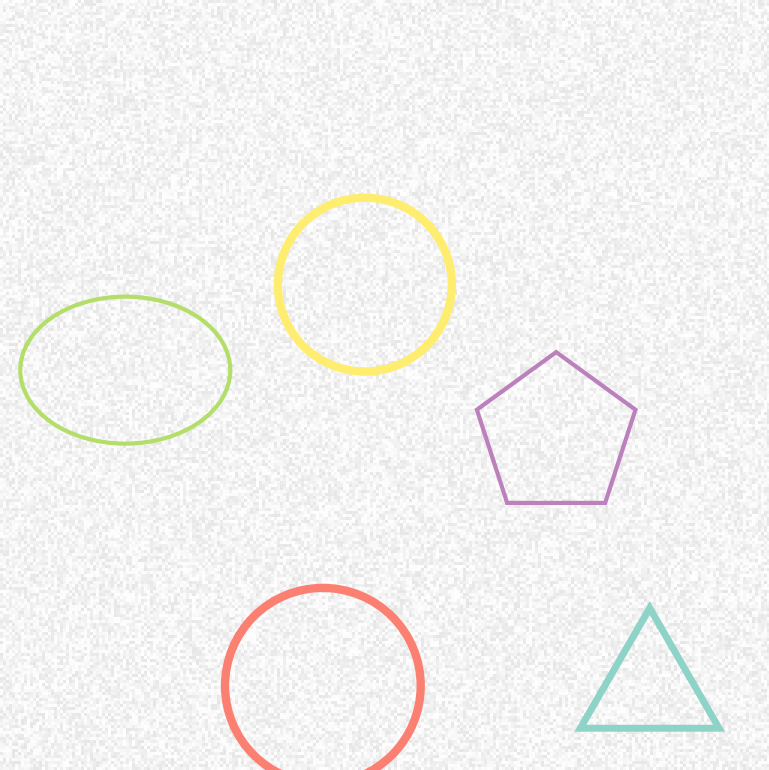[{"shape": "triangle", "thickness": 2.5, "radius": 0.52, "center": [0.844, 0.106]}, {"shape": "circle", "thickness": 3, "radius": 0.64, "center": [0.419, 0.109]}, {"shape": "oval", "thickness": 1.5, "radius": 0.68, "center": [0.163, 0.519]}, {"shape": "pentagon", "thickness": 1.5, "radius": 0.54, "center": [0.722, 0.434]}, {"shape": "circle", "thickness": 3, "radius": 0.56, "center": [0.474, 0.63]}]